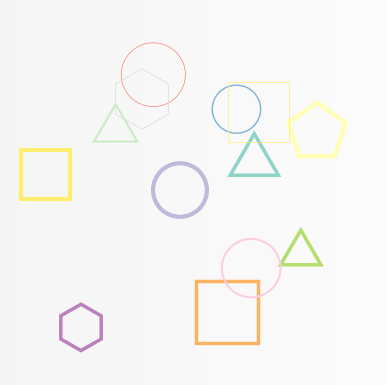[{"shape": "triangle", "thickness": 2.5, "radius": 0.36, "center": [0.656, 0.581]}, {"shape": "pentagon", "thickness": 3, "radius": 0.39, "center": [0.818, 0.657]}, {"shape": "circle", "thickness": 3, "radius": 0.35, "center": [0.464, 0.506]}, {"shape": "circle", "thickness": 0.5, "radius": 0.41, "center": [0.396, 0.806]}, {"shape": "circle", "thickness": 1, "radius": 0.31, "center": [0.61, 0.716]}, {"shape": "square", "thickness": 2.5, "radius": 0.4, "center": [0.585, 0.189]}, {"shape": "triangle", "thickness": 2.5, "radius": 0.3, "center": [0.776, 0.342]}, {"shape": "circle", "thickness": 1.5, "radius": 0.38, "center": [0.648, 0.304]}, {"shape": "hexagon", "thickness": 0.5, "radius": 0.39, "center": [0.366, 0.743]}, {"shape": "hexagon", "thickness": 2.5, "radius": 0.3, "center": [0.209, 0.15]}, {"shape": "triangle", "thickness": 1.5, "radius": 0.32, "center": [0.298, 0.665]}, {"shape": "square", "thickness": 3, "radius": 0.32, "center": [0.118, 0.547]}, {"shape": "square", "thickness": 0.5, "radius": 0.39, "center": [0.667, 0.709]}]